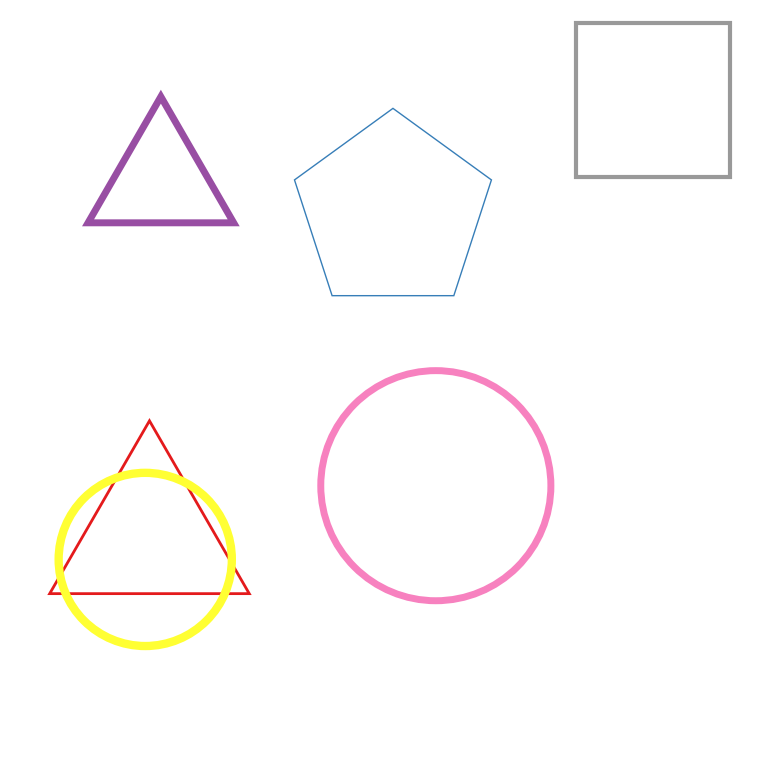[{"shape": "triangle", "thickness": 1, "radius": 0.75, "center": [0.194, 0.304]}, {"shape": "pentagon", "thickness": 0.5, "radius": 0.67, "center": [0.51, 0.725]}, {"shape": "triangle", "thickness": 2.5, "radius": 0.55, "center": [0.209, 0.765]}, {"shape": "circle", "thickness": 3, "radius": 0.56, "center": [0.189, 0.273]}, {"shape": "circle", "thickness": 2.5, "radius": 0.75, "center": [0.566, 0.369]}, {"shape": "square", "thickness": 1.5, "radius": 0.5, "center": [0.848, 0.87]}]